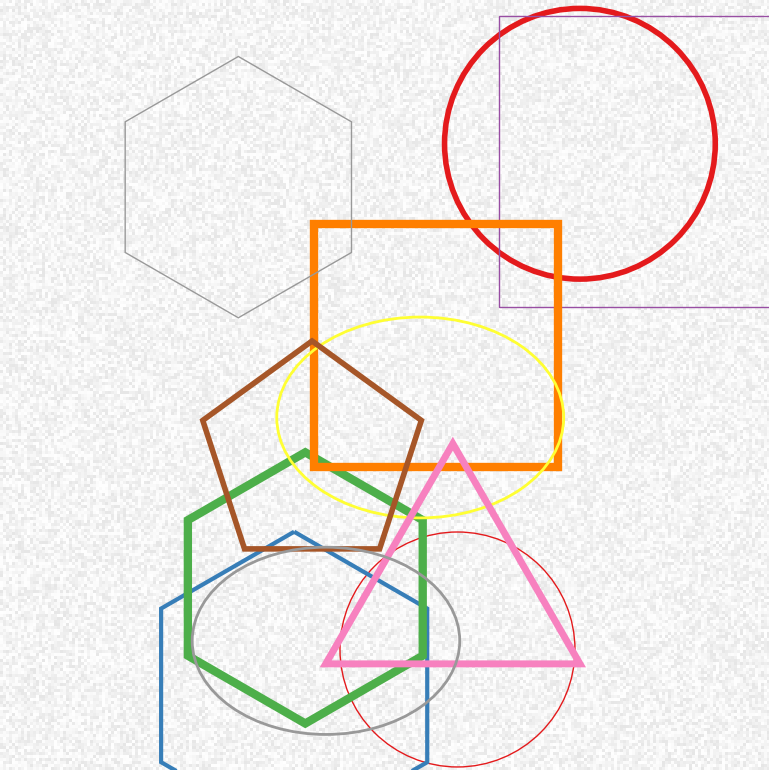[{"shape": "circle", "thickness": 0.5, "radius": 0.76, "center": [0.594, 0.157]}, {"shape": "circle", "thickness": 2, "radius": 0.88, "center": [0.753, 0.813]}, {"shape": "hexagon", "thickness": 1.5, "radius": 1.0, "center": [0.382, 0.11]}, {"shape": "hexagon", "thickness": 3, "radius": 0.88, "center": [0.396, 0.236]}, {"shape": "square", "thickness": 0.5, "radius": 0.95, "center": [0.837, 0.79]}, {"shape": "square", "thickness": 3, "radius": 0.79, "center": [0.566, 0.551]}, {"shape": "oval", "thickness": 1, "radius": 0.93, "center": [0.546, 0.458]}, {"shape": "pentagon", "thickness": 2, "radius": 0.75, "center": [0.405, 0.408]}, {"shape": "triangle", "thickness": 2.5, "radius": 0.95, "center": [0.588, 0.233]}, {"shape": "hexagon", "thickness": 0.5, "radius": 0.85, "center": [0.31, 0.757]}, {"shape": "oval", "thickness": 1, "radius": 0.87, "center": [0.423, 0.168]}]